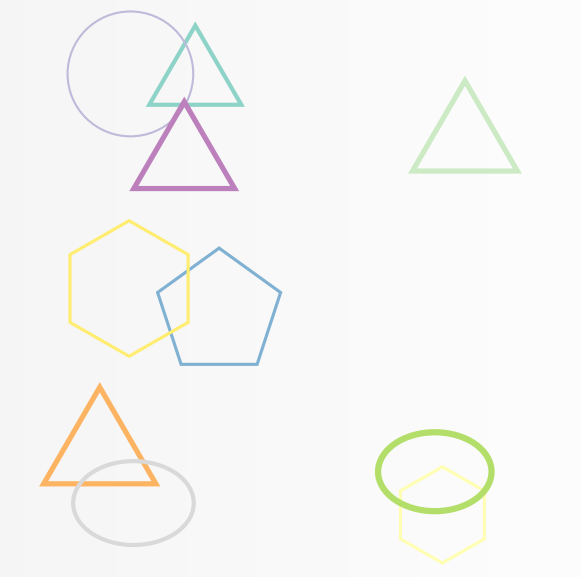[{"shape": "triangle", "thickness": 2, "radius": 0.46, "center": [0.336, 0.863]}, {"shape": "hexagon", "thickness": 1.5, "radius": 0.42, "center": [0.761, 0.108]}, {"shape": "circle", "thickness": 1, "radius": 0.54, "center": [0.224, 0.871]}, {"shape": "pentagon", "thickness": 1.5, "radius": 0.56, "center": [0.377, 0.458]}, {"shape": "triangle", "thickness": 2.5, "radius": 0.56, "center": [0.172, 0.217]}, {"shape": "oval", "thickness": 3, "radius": 0.49, "center": [0.748, 0.182]}, {"shape": "oval", "thickness": 2, "radius": 0.52, "center": [0.23, 0.128]}, {"shape": "triangle", "thickness": 2.5, "radius": 0.5, "center": [0.317, 0.723]}, {"shape": "triangle", "thickness": 2.5, "radius": 0.52, "center": [0.8, 0.755]}, {"shape": "hexagon", "thickness": 1.5, "radius": 0.59, "center": [0.222, 0.5]}]